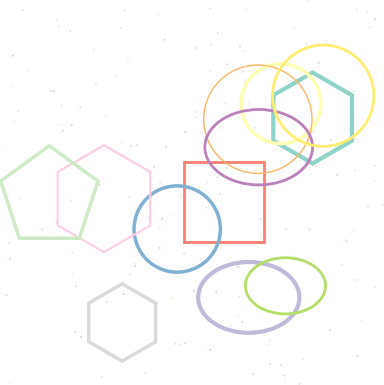[{"shape": "hexagon", "thickness": 3, "radius": 0.59, "center": [0.812, 0.694]}, {"shape": "circle", "thickness": 2.5, "radius": 0.52, "center": [0.73, 0.731]}, {"shape": "oval", "thickness": 3, "radius": 0.66, "center": [0.646, 0.227]}, {"shape": "square", "thickness": 2, "radius": 0.52, "center": [0.582, 0.476]}, {"shape": "circle", "thickness": 2.5, "radius": 0.56, "center": [0.46, 0.405]}, {"shape": "circle", "thickness": 1, "radius": 0.7, "center": [0.67, 0.69]}, {"shape": "oval", "thickness": 2, "radius": 0.52, "center": [0.741, 0.258]}, {"shape": "hexagon", "thickness": 1.5, "radius": 0.69, "center": [0.27, 0.484]}, {"shape": "hexagon", "thickness": 2.5, "radius": 0.5, "center": [0.317, 0.162]}, {"shape": "oval", "thickness": 2, "radius": 0.7, "center": [0.672, 0.618]}, {"shape": "pentagon", "thickness": 2.5, "radius": 0.66, "center": [0.128, 0.489]}, {"shape": "circle", "thickness": 2, "radius": 0.66, "center": [0.84, 0.751]}]